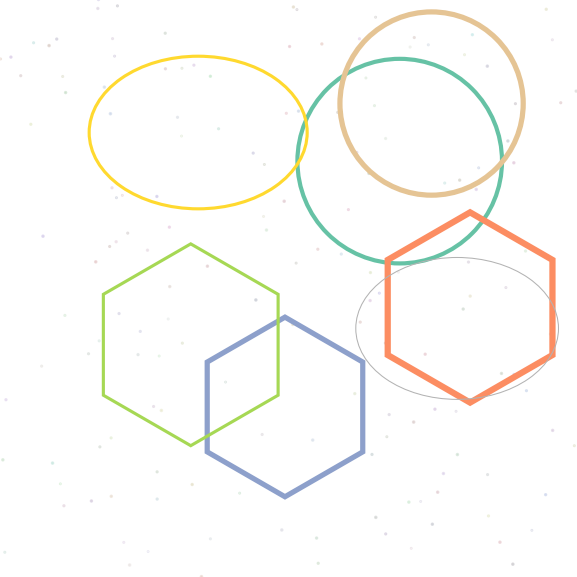[{"shape": "circle", "thickness": 2, "radius": 0.89, "center": [0.692, 0.72]}, {"shape": "hexagon", "thickness": 3, "radius": 0.82, "center": [0.814, 0.467]}, {"shape": "hexagon", "thickness": 2.5, "radius": 0.78, "center": [0.493, 0.294]}, {"shape": "hexagon", "thickness": 1.5, "radius": 0.87, "center": [0.33, 0.402]}, {"shape": "oval", "thickness": 1.5, "radius": 0.94, "center": [0.343, 0.77]}, {"shape": "circle", "thickness": 2.5, "radius": 0.79, "center": [0.747, 0.82]}, {"shape": "oval", "thickness": 0.5, "radius": 0.88, "center": [0.792, 0.43]}]